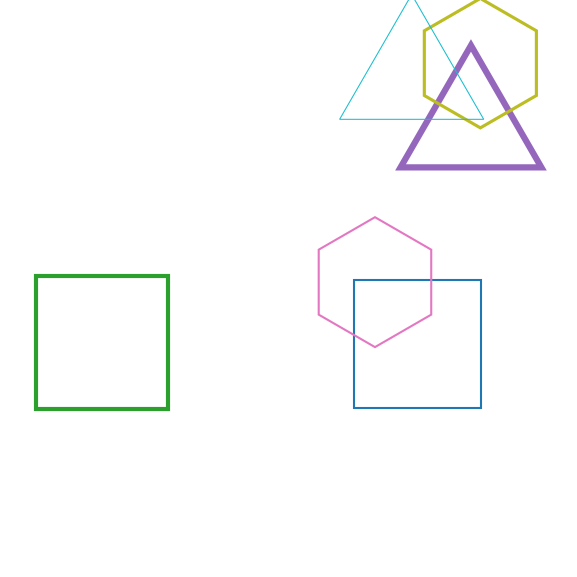[{"shape": "square", "thickness": 1, "radius": 0.55, "center": [0.723, 0.404]}, {"shape": "square", "thickness": 2, "radius": 0.57, "center": [0.177, 0.406]}, {"shape": "triangle", "thickness": 3, "radius": 0.7, "center": [0.816, 0.78]}, {"shape": "hexagon", "thickness": 1, "radius": 0.56, "center": [0.649, 0.511]}, {"shape": "hexagon", "thickness": 1.5, "radius": 0.56, "center": [0.832, 0.89]}, {"shape": "triangle", "thickness": 0.5, "radius": 0.72, "center": [0.713, 0.865]}]